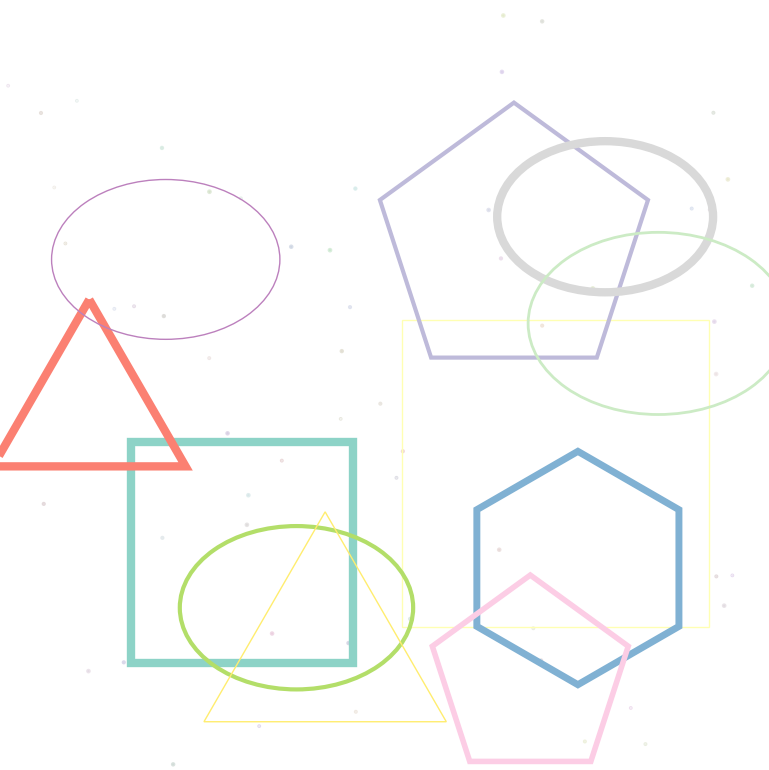[{"shape": "square", "thickness": 3, "radius": 0.72, "center": [0.314, 0.283]}, {"shape": "square", "thickness": 0.5, "radius": 1.0, "center": [0.722, 0.385]}, {"shape": "pentagon", "thickness": 1.5, "radius": 0.92, "center": [0.667, 0.684]}, {"shape": "triangle", "thickness": 3, "radius": 0.72, "center": [0.116, 0.467]}, {"shape": "hexagon", "thickness": 2.5, "radius": 0.76, "center": [0.751, 0.262]}, {"shape": "oval", "thickness": 1.5, "radius": 0.76, "center": [0.385, 0.211]}, {"shape": "pentagon", "thickness": 2, "radius": 0.67, "center": [0.689, 0.119]}, {"shape": "oval", "thickness": 3, "radius": 0.7, "center": [0.786, 0.719]}, {"shape": "oval", "thickness": 0.5, "radius": 0.74, "center": [0.215, 0.663]}, {"shape": "oval", "thickness": 1, "radius": 0.85, "center": [0.855, 0.58]}, {"shape": "triangle", "thickness": 0.5, "radius": 0.91, "center": [0.422, 0.154]}]